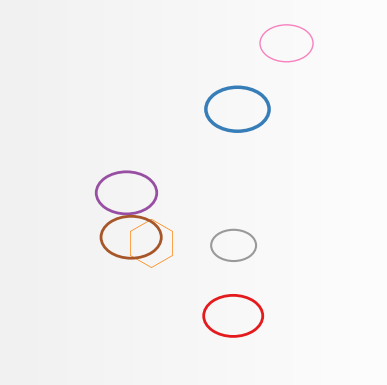[{"shape": "oval", "thickness": 2, "radius": 0.38, "center": [0.602, 0.18]}, {"shape": "oval", "thickness": 2.5, "radius": 0.41, "center": [0.613, 0.716]}, {"shape": "oval", "thickness": 2, "radius": 0.39, "center": [0.326, 0.499]}, {"shape": "hexagon", "thickness": 0.5, "radius": 0.31, "center": [0.391, 0.368]}, {"shape": "oval", "thickness": 2, "radius": 0.39, "center": [0.338, 0.384]}, {"shape": "oval", "thickness": 1, "radius": 0.34, "center": [0.739, 0.887]}, {"shape": "oval", "thickness": 1.5, "radius": 0.29, "center": [0.603, 0.363]}]